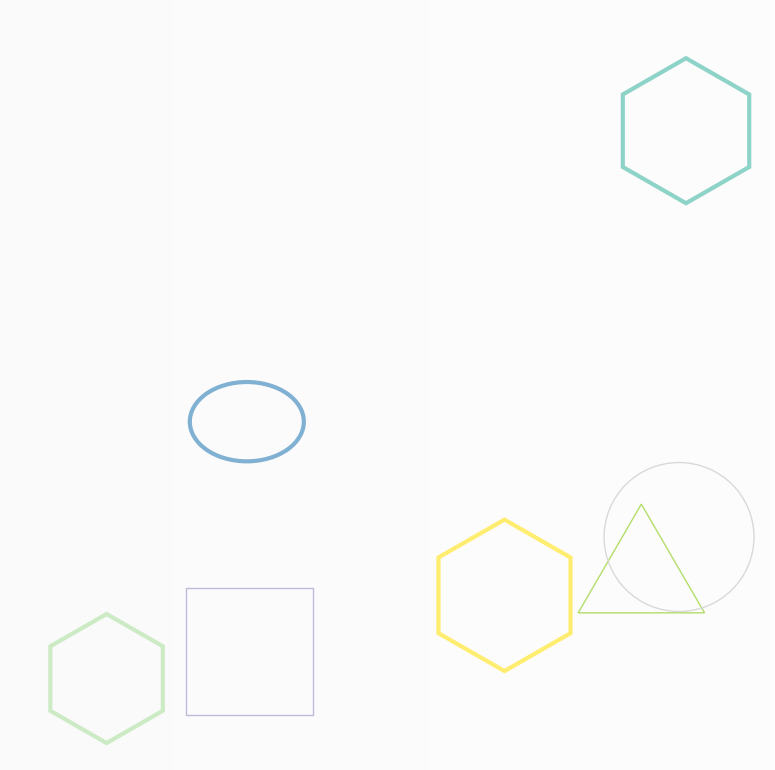[{"shape": "hexagon", "thickness": 1.5, "radius": 0.47, "center": [0.885, 0.83]}, {"shape": "square", "thickness": 0.5, "radius": 0.41, "center": [0.322, 0.154]}, {"shape": "oval", "thickness": 1.5, "radius": 0.37, "center": [0.318, 0.452]}, {"shape": "triangle", "thickness": 0.5, "radius": 0.47, "center": [0.828, 0.251]}, {"shape": "circle", "thickness": 0.5, "radius": 0.48, "center": [0.876, 0.303]}, {"shape": "hexagon", "thickness": 1.5, "radius": 0.42, "center": [0.138, 0.119]}, {"shape": "hexagon", "thickness": 1.5, "radius": 0.49, "center": [0.651, 0.227]}]